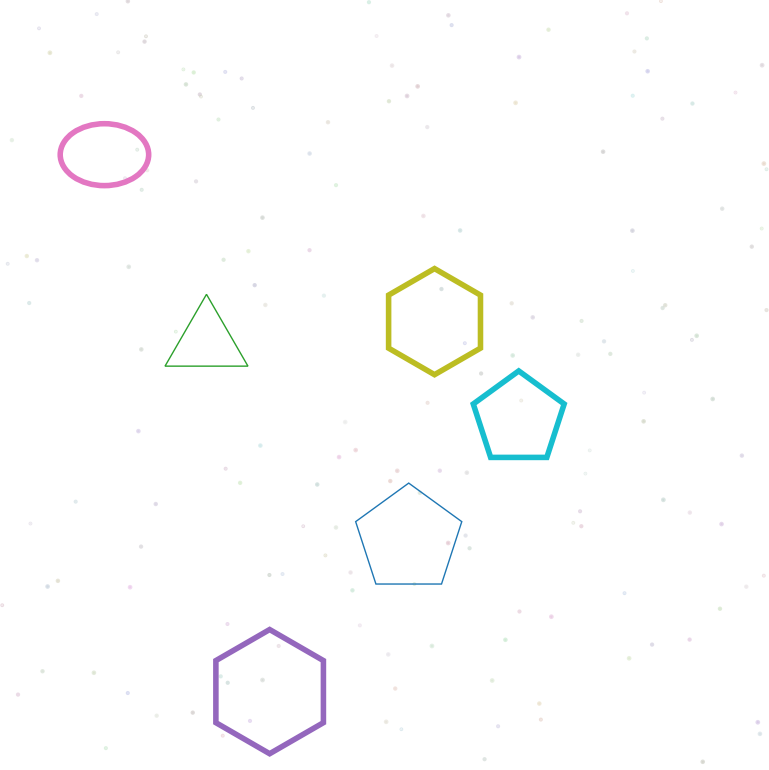[{"shape": "pentagon", "thickness": 0.5, "radius": 0.36, "center": [0.531, 0.3]}, {"shape": "triangle", "thickness": 0.5, "radius": 0.31, "center": [0.268, 0.556]}, {"shape": "hexagon", "thickness": 2, "radius": 0.4, "center": [0.35, 0.102]}, {"shape": "oval", "thickness": 2, "radius": 0.29, "center": [0.136, 0.799]}, {"shape": "hexagon", "thickness": 2, "radius": 0.34, "center": [0.564, 0.582]}, {"shape": "pentagon", "thickness": 2, "radius": 0.31, "center": [0.674, 0.456]}]